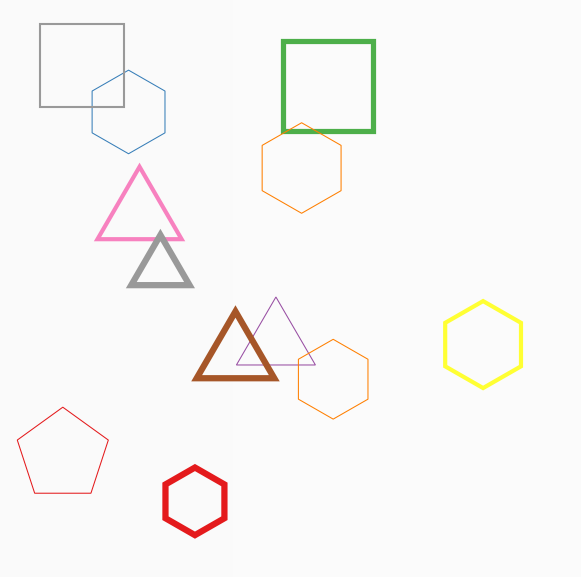[{"shape": "pentagon", "thickness": 0.5, "radius": 0.41, "center": [0.108, 0.212]}, {"shape": "hexagon", "thickness": 3, "radius": 0.29, "center": [0.335, 0.131]}, {"shape": "hexagon", "thickness": 0.5, "radius": 0.36, "center": [0.221, 0.805]}, {"shape": "square", "thickness": 2.5, "radius": 0.39, "center": [0.564, 0.85]}, {"shape": "triangle", "thickness": 0.5, "radius": 0.39, "center": [0.475, 0.406]}, {"shape": "hexagon", "thickness": 0.5, "radius": 0.35, "center": [0.573, 0.342]}, {"shape": "hexagon", "thickness": 0.5, "radius": 0.39, "center": [0.519, 0.708]}, {"shape": "hexagon", "thickness": 2, "radius": 0.38, "center": [0.831, 0.402]}, {"shape": "triangle", "thickness": 3, "radius": 0.39, "center": [0.405, 0.383]}, {"shape": "triangle", "thickness": 2, "radius": 0.42, "center": [0.24, 0.627]}, {"shape": "triangle", "thickness": 3, "radius": 0.29, "center": [0.276, 0.534]}, {"shape": "square", "thickness": 1, "radius": 0.36, "center": [0.141, 0.885]}]